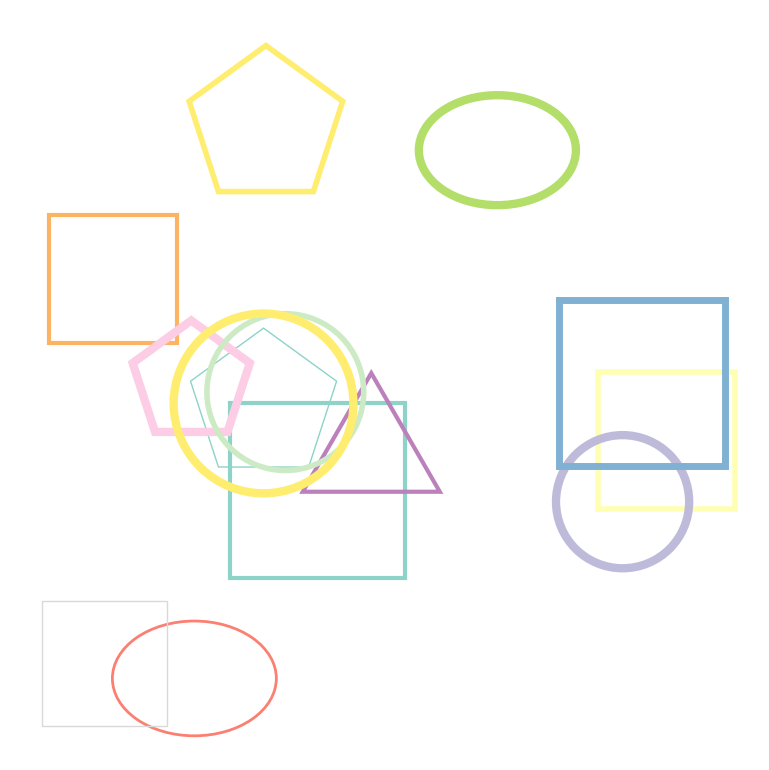[{"shape": "pentagon", "thickness": 0.5, "radius": 0.5, "center": [0.342, 0.474]}, {"shape": "square", "thickness": 1.5, "radius": 0.57, "center": [0.412, 0.363]}, {"shape": "square", "thickness": 2, "radius": 0.44, "center": [0.865, 0.428]}, {"shape": "circle", "thickness": 3, "radius": 0.43, "center": [0.809, 0.348]}, {"shape": "oval", "thickness": 1, "radius": 0.53, "center": [0.252, 0.119]}, {"shape": "square", "thickness": 2.5, "radius": 0.54, "center": [0.834, 0.503]}, {"shape": "square", "thickness": 1.5, "radius": 0.42, "center": [0.147, 0.637]}, {"shape": "oval", "thickness": 3, "radius": 0.51, "center": [0.646, 0.805]}, {"shape": "pentagon", "thickness": 3, "radius": 0.4, "center": [0.248, 0.504]}, {"shape": "square", "thickness": 0.5, "radius": 0.41, "center": [0.136, 0.138]}, {"shape": "triangle", "thickness": 1.5, "radius": 0.51, "center": [0.482, 0.413]}, {"shape": "circle", "thickness": 2, "radius": 0.51, "center": [0.371, 0.491]}, {"shape": "pentagon", "thickness": 2, "radius": 0.52, "center": [0.345, 0.836]}, {"shape": "circle", "thickness": 3, "radius": 0.58, "center": [0.342, 0.476]}]